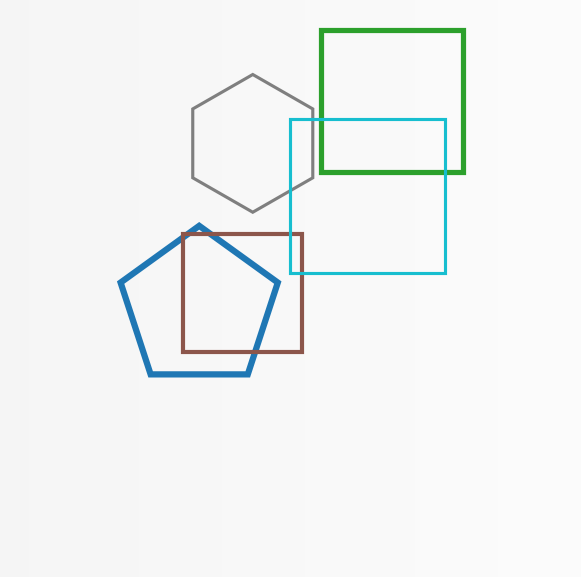[{"shape": "pentagon", "thickness": 3, "radius": 0.71, "center": [0.343, 0.466]}, {"shape": "square", "thickness": 2.5, "radius": 0.61, "center": [0.674, 0.824]}, {"shape": "square", "thickness": 2, "radius": 0.51, "center": [0.417, 0.492]}, {"shape": "hexagon", "thickness": 1.5, "radius": 0.6, "center": [0.435, 0.751]}, {"shape": "square", "thickness": 1.5, "radius": 0.67, "center": [0.632, 0.66]}]